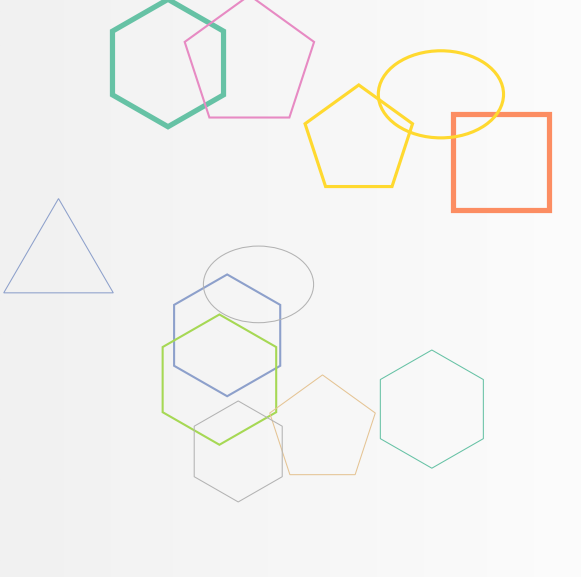[{"shape": "hexagon", "thickness": 0.5, "radius": 0.51, "center": [0.743, 0.291]}, {"shape": "hexagon", "thickness": 2.5, "radius": 0.55, "center": [0.289, 0.89]}, {"shape": "square", "thickness": 2.5, "radius": 0.42, "center": [0.862, 0.718]}, {"shape": "triangle", "thickness": 0.5, "radius": 0.54, "center": [0.101, 0.546]}, {"shape": "hexagon", "thickness": 1, "radius": 0.53, "center": [0.391, 0.418]}, {"shape": "pentagon", "thickness": 1, "radius": 0.59, "center": [0.429, 0.89]}, {"shape": "hexagon", "thickness": 1, "radius": 0.56, "center": [0.377, 0.342]}, {"shape": "oval", "thickness": 1.5, "radius": 0.54, "center": [0.759, 0.836]}, {"shape": "pentagon", "thickness": 1.5, "radius": 0.49, "center": [0.617, 0.755]}, {"shape": "pentagon", "thickness": 0.5, "radius": 0.48, "center": [0.555, 0.254]}, {"shape": "hexagon", "thickness": 0.5, "radius": 0.44, "center": [0.41, 0.217]}, {"shape": "oval", "thickness": 0.5, "radius": 0.47, "center": [0.445, 0.507]}]